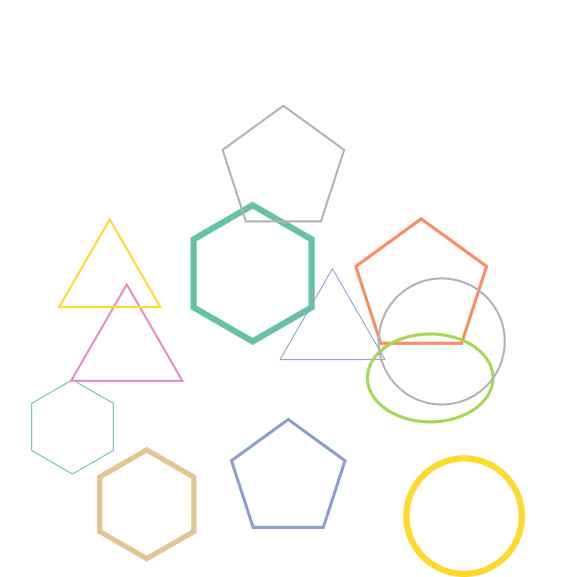[{"shape": "hexagon", "thickness": 3, "radius": 0.59, "center": [0.437, 0.526]}, {"shape": "hexagon", "thickness": 0.5, "radius": 0.41, "center": [0.126, 0.26]}, {"shape": "pentagon", "thickness": 1.5, "radius": 0.6, "center": [0.729, 0.501]}, {"shape": "triangle", "thickness": 0.5, "radius": 0.52, "center": [0.576, 0.429]}, {"shape": "pentagon", "thickness": 1.5, "radius": 0.52, "center": [0.499, 0.169]}, {"shape": "triangle", "thickness": 1, "radius": 0.56, "center": [0.219, 0.395]}, {"shape": "oval", "thickness": 1.5, "radius": 0.54, "center": [0.745, 0.345]}, {"shape": "circle", "thickness": 3, "radius": 0.5, "center": [0.804, 0.105]}, {"shape": "triangle", "thickness": 1, "radius": 0.51, "center": [0.19, 0.518]}, {"shape": "hexagon", "thickness": 2.5, "radius": 0.47, "center": [0.254, 0.126]}, {"shape": "circle", "thickness": 1, "radius": 0.55, "center": [0.765, 0.408]}, {"shape": "pentagon", "thickness": 1, "radius": 0.55, "center": [0.491, 0.705]}]